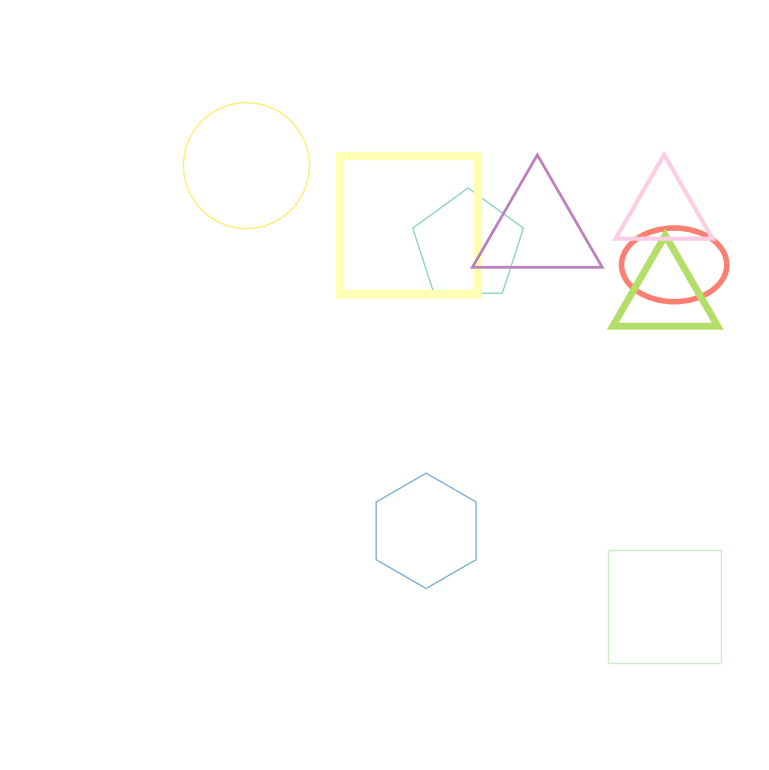[{"shape": "pentagon", "thickness": 0.5, "radius": 0.38, "center": [0.608, 0.68]}, {"shape": "square", "thickness": 3, "radius": 0.45, "center": [0.531, 0.708]}, {"shape": "oval", "thickness": 2, "radius": 0.34, "center": [0.876, 0.656]}, {"shape": "hexagon", "thickness": 0.5, "radius": 0.37, "center": [0.553, 0.311]}, {"shape": "triangle", "thickness": 2.5, "radius": 0.39, "center": [0.864, 0.616]}, {"shape": "triangle", "thickness": 1.5, "radius": 0.36, "center": [0.862, 0.726]}, {"shape": "triangle", "thickness": 1, "radius": 0.49, "center": [0.698, 0.702]}, {"shape": "square", "thickness": 0.5, "radius": 0.36, "center": [0.863, 0.213]}, {"shape": "circle", "thickness": 0.5, "radius": 0.41, "center": [0.32, 0.785]}]